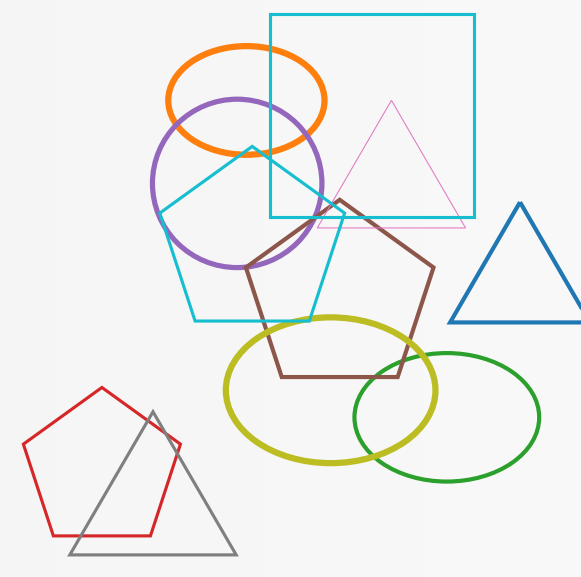[{"shape": "triangle", "thickness": 2, "radius": 0.69, "center": [0.895, 0.51]}, {"shape": "oval", "thickness": 3, "radius": 0.67, "center": [0.424, 0.825]}, {"shape": "oval", "thickness": 2, "radius": 0.79, "center": [0.769, 0.276]}, {"shape": "pentagon", "thickness": 1.5, "radius": 0.71, "center": [0.175, 0.186]}, {"shape": "circle", "thickness": 2.5, "radius": 0.73, "center": [0.408, 0.682]}, {"shape": "pentagon", "thickness": 2, "radius": 0.85, "center": [0.584, 0.483]}, {"shape": "triangle", "thickness": 0.5, "radius": 0.74, "center": [0.673, 0.678]}, {"shape": "triangle", "thickness": 1.5, "radius": 0.83, "center": [0.263, 0.121]}, {"shape": "oval", "thickness": 3, "radius": 0.9, "center": [0.569, 0.323]}, {"shape": "square", "thickness": 1.5, "radius": 0.88, "center": [0.64, 0.799]}, {"shape": "pentagon", "thickness": 1.5, "radius": 0.84, "center": [0.434, 0.578]}]